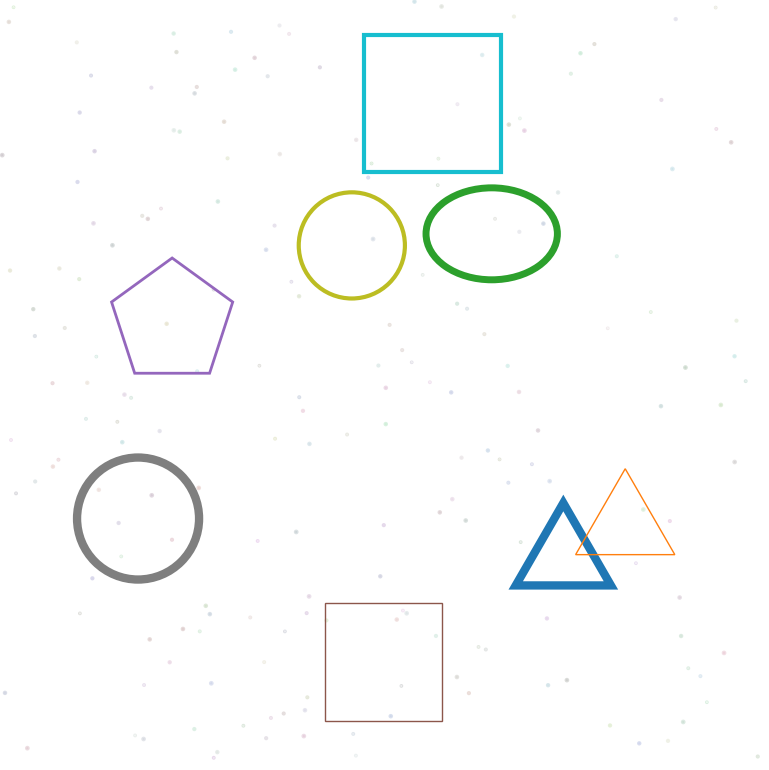[{"shape": "triangle", "thickness": 3, "radius": 0.36, "center": [0.732, 0.275]}, {"shape": "triangle", "thickness": 0.5, "radius": 0.37, "center": [0.812, 0.317]}, {"shape": "oval", "thickness": 2.5, "radius": 0.43, "center": [0.639, 0.696]}, {"shape": "pentagon", "thickness": 1, "radius": 0.41, "center": [0.224, 0.582]}, {"shape": "square", "thickness": 0.5, "radius": 0.38, "center": [0.498, 0.141]}, {"shape": "circle", "thickness": 3, "radius": 0.4, "center": [0.179, 0.327]}, {"shape": "circle", "thickness": 1.5, "radius": 0.34, "center": [0.457, 0.681]}, {"shape": "square", "thickness": 1.5, "radius": 0.44, "center": [0.561, 0.866]}]